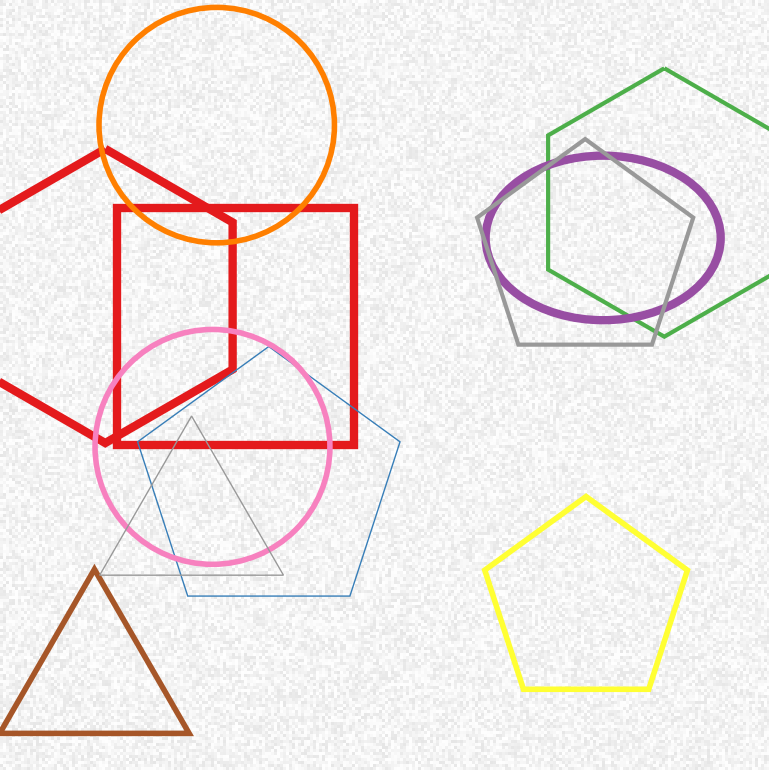[{"shape": "hexagon", "thickness": 3, "radius": 0.96, "center": [0.137, 0.616]}, {"shape": "square", "thickness": 3, "radius": 0.77, "center": [0.306, 0.576]}, {"shape": "pentagon", "thickness": 0.5, "radius": 0.9, "center": [0.349, 0.371]}, {"shape": "hexagon", "thickness": 1.5, "radius": 0.87, "center": [0.863, 0.737]}, {"shape": "oval", "thickness": 3, "radius": 0.76, "center": [0.783, 0.691]}, {"shape": "circle", "thickness": 2, "radius": 0.76, "center": [0.281, 0.838]}, {"shape": "pentagon", "thickness": 2, "radius": 0.69, "center": [0.761, 0.217]}, {"shape": "triangle", "thickness": 2, "radius": 0.71, "center": [0.123, 0.119]}, {"shape": "circle", "thickness": 2, "radius": 0.76, "center": [0.276, 0.42]}, {"shape": "triangle", "thickness": 0.5, "radius": 0.69, "center": [0.249, 0.322]}, {"shape": "pentagon", "thickness": 1.5, "radius": 0.74, "center": [0.76, 0.672]}]